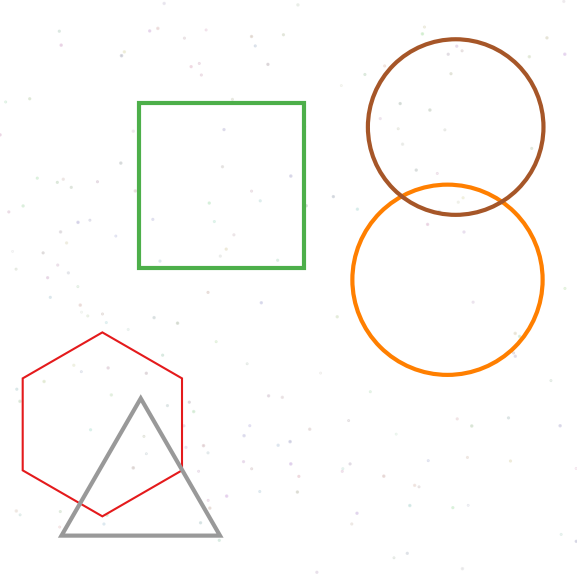[{"shape": "hexagon", "thickness": 1, "radius": 0.8, "center": [0.177, 0.264]}, {"shape": "square", "thickness": 2, "radius": 0.71, "center": [0.383, 0.677]}, {"shape": "circle", "thickness": 2, "radius": 0.82, "center": [0.775, 0.515]}, {"shape": "circle", "thickness": 2, "radius": 0.76, "center": [0.789, 0.779]}, {"shape": "triangle", "thickness": 2, "radius": 0.79, "center": [0.244, 0.151]}]